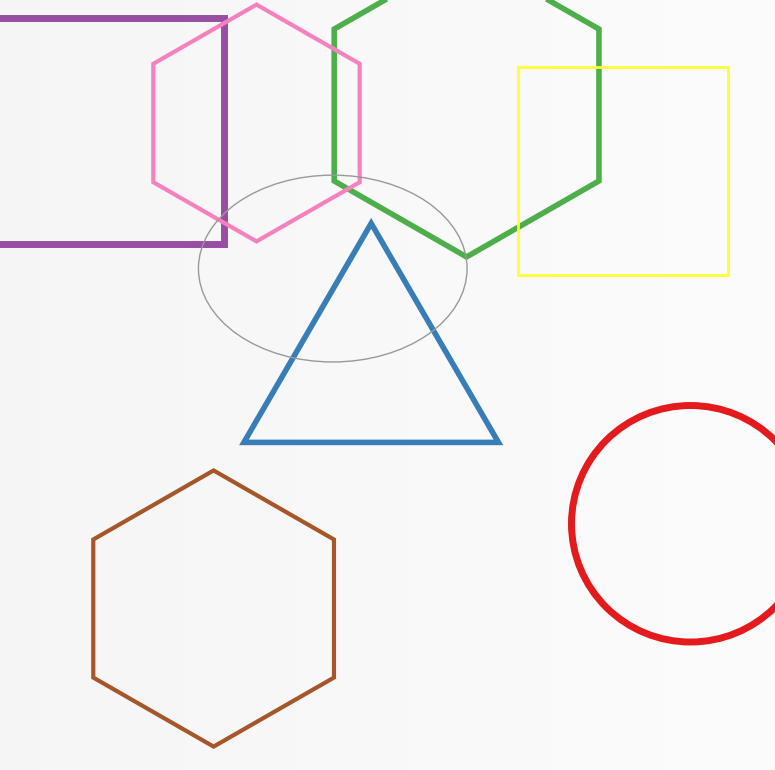[{"shape": "circle", "thickness": 2.5, "radius": 0.77, "center": [0.891, 0.32]}, {"shape": "triangle", "thickness": 2, "radius": 0.95, "center": [0.479, 0.52]}, {"shape": "hexagon", "thickness": 2, "radius": 0.99, "center": [0.602, 0.864]}, {"shape": "square", "thickness": 2.5, "radius": 0.74, "center": [0.143, 0.83]}, {"shape": "square", "thickness": 1, "radius": 0.68, "center": [0.804, 0.778]}, {"shape": "hexagon", "thickness": 1.5, "radius": 0.9, "center": [0.276, 0.21]}, {"shape": "hexagon", "thickness": 1.5, "radius": 0.77, "center": [0.331, 0.84]}, {"shape": "oval", "thickness": 0.5, "radius": 0.87, "center": [0.429, 0.651]}]